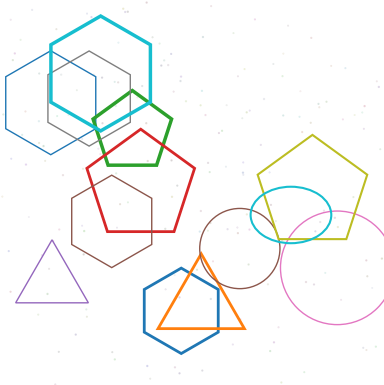[{"shape": "hexagon", "thickness": 2, "radius": 0.55, "center": [0.471, 0.193]}, {"shape": "hexagon", "thickness": 1, "radius": 0.67, "center": [0.132, 0.733]}, {"shape": "triangle", "thickness": 2, "radius": 0.65, "center": [0.523, 0.211]}, {"shape": "pentagon", "thickness": 2.5, "radius": 0.54, "center": [0.344, 0.658]}, {"shape": "pentagon", "thickness": 2, "radius": 0.74, "center": [0.366, 0.517]}, {"shape": "triangle", "thickness": 1, "radius": 0.55, "center": [0.135, 0.268]}, {"shape": "circle", "thickness": 1, "radius": 0.52, "center": [0.623, 0.354]}, {"shape": "hexagon", "thickness": 1, "radius": 0.6, "center": [0.29, 0.425]}, {"shape": "circle", "thickness": 1, "radius": 0.74, "center": [0.876, 0.304]}, {"shape": "hexagon", "thickness": 1, "radius": 0.62, "center": [0.231, 0.744]}, {"shape": "pentagon", "thickness": 1.5, "radius": 0.75, "center": [0.812, 0.5]}, {"shape": "oval", "thickness": 1.5, "radius": 0.52, "center": [0.756, 0.442]}, {"shape": "hexagon", "thickness": 2.5, "radius": 0.75, "center": [0.261, 0.809]}]